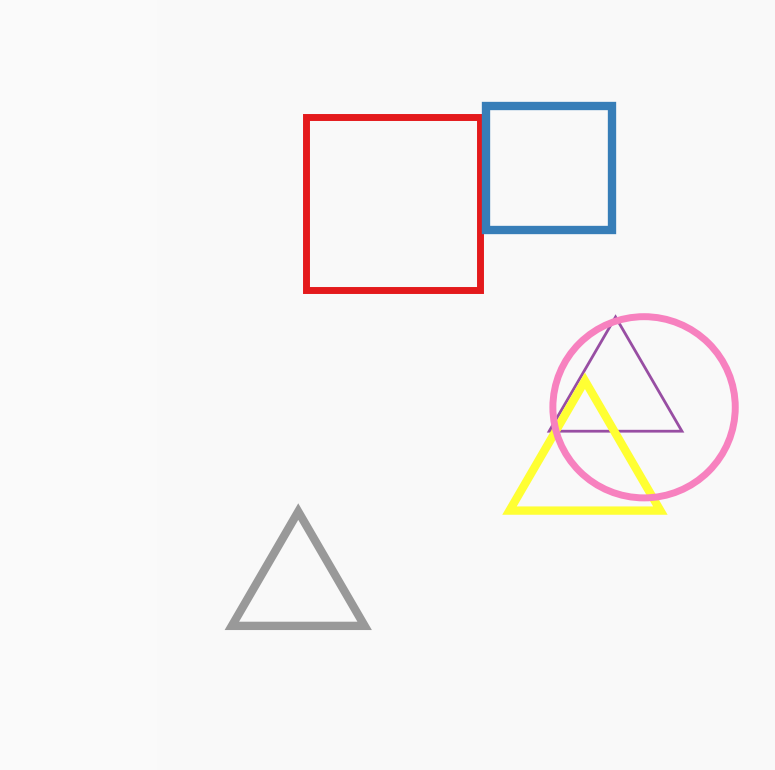[{"shape": "square", "thickness": 2.5, "radius": 0.56, "center": [0.507, 0.736]}, {"shape": "square", "thickness": 3, "radius": 0.41, "center": [0.708, 0.782]}, {"shape": "triangle", "thickness": 1, "radius": 0.49, "center": [0.794, 0.489]}, {"shape": "triangle", "thickness": 3, "radius": 0.56, "center": [0.755, 0.393]}, {"shape": "circle", "thickness": 2.5, "radius": 0.59, "center": [0.831, 0.471]}, {"shape": "triangle", "thickness": 3, "radius": 0.49, "center": [0.385, 0.237]}]